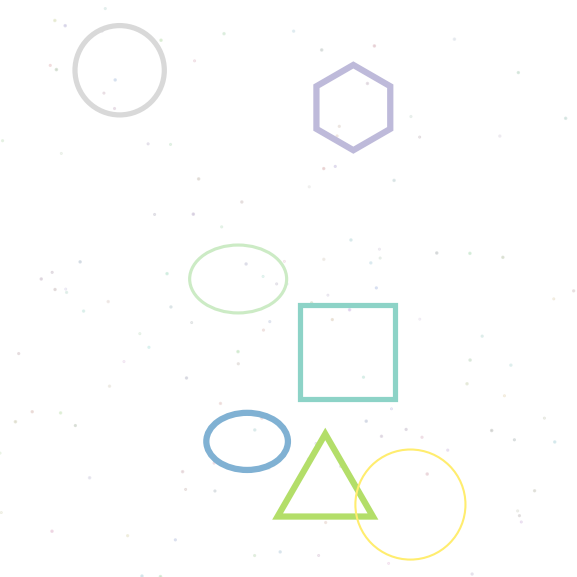[{"shape": "square", "thickness": 2.5, "radius": 0.41, "center": [0.602, 0.389]}, {"shape": "hexagon", "thickness": 3, "radius": 0.37, "center": [0.612, 0.813]}, {"shape": "oval", "thickness": 3, "radius": 0.35, "center": [0.428, 0.235]}, {"shape": "triangle", "thickness": 3, "radius": 0.48, "center": [0.563, 0.152]}, {"shape": "circle", "thickness": 2.5, "radius": 0.39, "center": [0.207, 0.877]}, {"shape": "oval", "thickness": 1.5, "radius": 0.42, "center": [0.412, 0.516]}, {"shape": "circle", "thickness": 1, "radius": 0.48, "center": [0.711, 0.125]}]